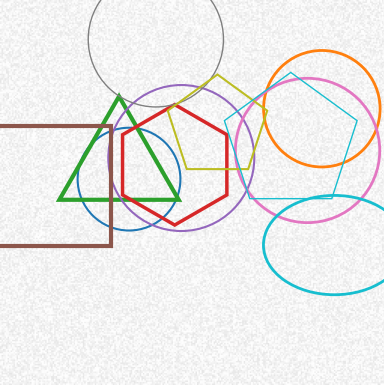[{"shape": "circle", "thickness": 1.5, "radius": 0.67, "center": [0.335, 0.535]}, {"shape": "circle", "thickness": 2, "radius": 0.76, "center": [0.836, 0.718]}, {"shape": "triangle", "thickness": 3, "radius": 0.89, "center": [0.309, 0.571]}, {"shape": "hexagon", "thickness": 2.5, "radius": 0.78, "center": [0.454, 0.572]}, {"shape": "circle", "thickness": 1.5, "radius": 0.95, "center": [0.471, 0.59]}, {"shape": "square", "thickness": 3, "radius": 0.78, "center": [0.131, 0.517]}, {"shape": "circle", "thickness": 2, "radius": 0.94, "center": [0.799, 0.609]}, {"shape": "circle", "thickness": 1, "radius": 0.88, "center": [0.405, 0.898]}, {"shape": "pentagon", "thickness": 1.5, "radius": 0.68, "center": [0.565, 0.671]}, {"shape": "oval", "thickness": 2, "radius": 0.92, "center": [0.869, 0.363]}, {"shape": "pentagon", "thickness": 1, "radius": 0.91, "center": [0.755, 0.631]}]